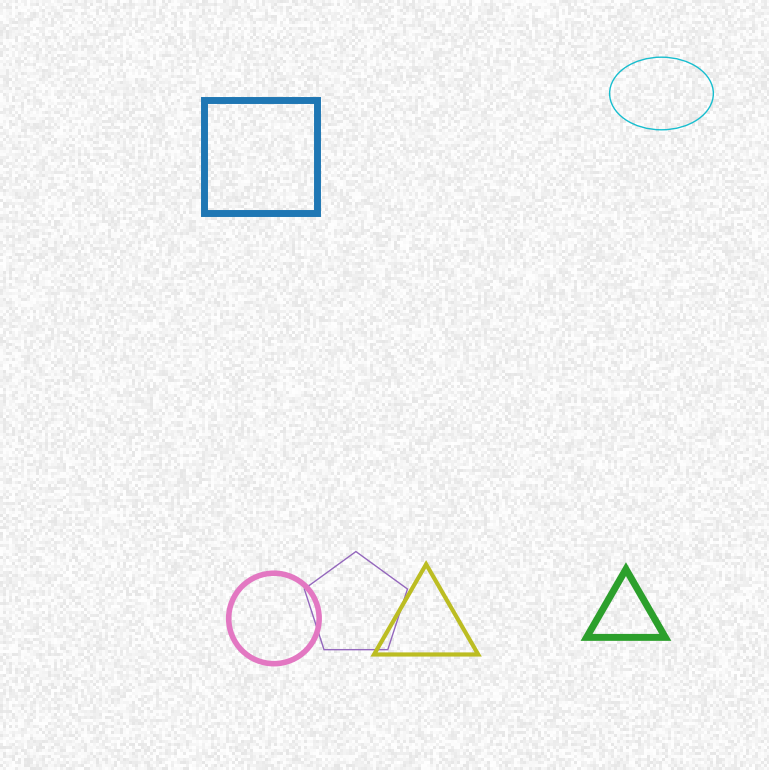[{"shape": "square", "thickness": 2.5, "radius": 0.37, "center": [0.338, 0.797]}, {"shape": "triangle", "thickness": 2.5, "radius": 0.3, "center": [0.813, 0.202]}, {"shape": "pentagon", "thickness": 0.5, "radius": 0.35, "center": [0.462, 0.213]}, {"shape": "circle", "thickness": 2, "radius": 0.29, "center": [0.356, 0.197]}, {"shape": "triangle", "thickness": 1.5, "radius": 0.39, "center": [0.553, 0.189]}, {"shape": "oval", "thickness": 0.5, "radius": 0.34, "center": [0.859, 0.879]}]